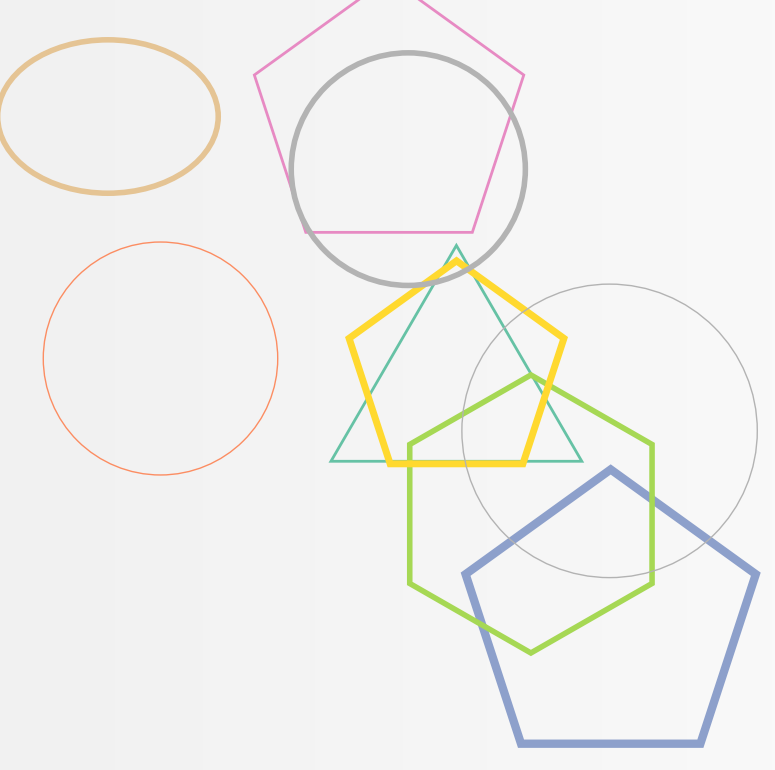[{"shape": "triangle", "thickness": 1, "radius": 0.93, "center": [0.589, 0.494]}, {"shape": "circle", "thickness": 0.5, "radius": 0.76, "center": [0.207, 0.534]}, {"shape": "pentagon", "thickness": 3, "radius": 0.98, "center": [0.788, 0.193]}, {"shape": "pentagon", "thickness": 1, "radius": 0.91, "center": [0.502, 0.846]}, {"shape": "hexagon", "thickness": 2, "radius": 0.9, "center": [0.685, 0.333]}, {"shape": "pentagon", "thickness": 2.5, "radius": 0.73, "center": [0.589, 0.516]}, {"shape": "oval", "thickness": 2, "radius": 0.71, "center": [0.139, 0.849]}, {"shape": "circle", "thickness": 0.5, "radius": 0.95, "center": [0.787, 0.44]}, {"shape": "circle", "thickness": 2, "radius": 0.76, "center": [0.527, 0.78]}]